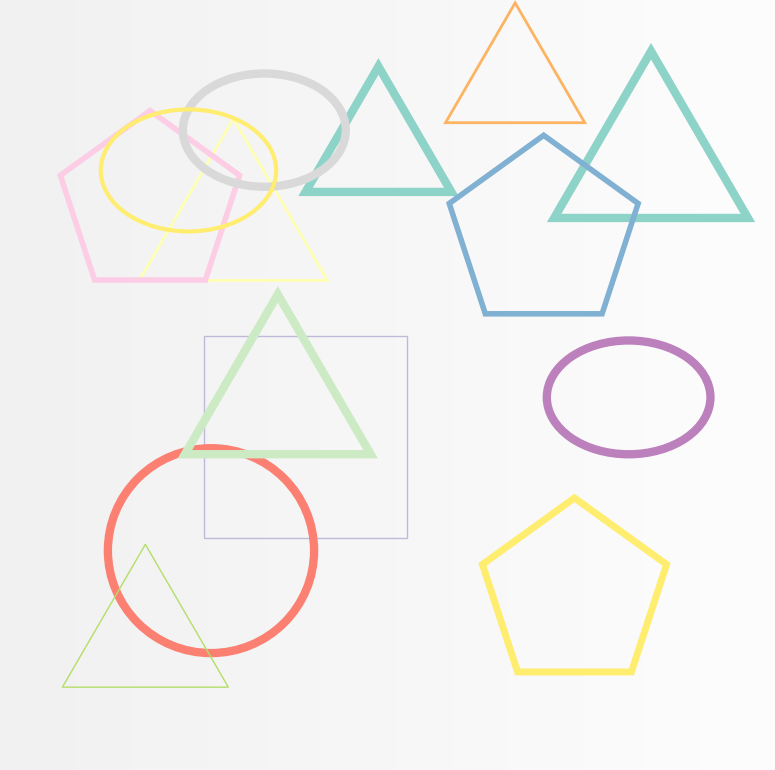[{"shape": "triangle", "thickness": 3, "radius": 0.54, "center": [0.488, 0.805]}, {"shape": "triangle", "thickness": 3, "radius": 0.72, "center": [0.84, 0.789]}, {"shape": "triangle", "thickness": 1, "radius": 0.7, "center": [0.301, 0.706]}, {"shape": "square", "thickness": 0.5, "radius": 0.66, "center": [0.394, 0.433]}, {"shape": "circle", "thickness": 3, "radius": 0.67, "center": [0.272, 0.285]}, {"shape": "pentagon", "thickness": 2, "radius": 0.64, "center": [0.702, 0.696]}, {"shape": "triangle", "thickness": 1, "radius": 0.52, "center": [0.665, 0.893]}, {"shape": "triangle", "thickness": 0.5, "radius": 0.62, "center": [0.188, 0.169]}, {"shape": "pentagon", "thickness": 2, "radius": 0.61, "center": [0.194, 0.735]}, {"shape": "oval", "thickness": 3, "radius": 0.53, "center": [0.341, 0.831]}, {"shape": "oval", "thickness": 3, "radius": 0.53, "center": [0.811, 0.484]}, {"shape": "triangle", "thickness": 3, "radius": 0.69, "center": [0.358, 0.479]}, {"shape": "oval", "thickness": 1.5, "radius": 0.57, "center": [0.243, 0.779]}, {"shape": "pentagon", "thickness": 2.5, "radius": 0.62, "center": [0.741, 0.228]}]